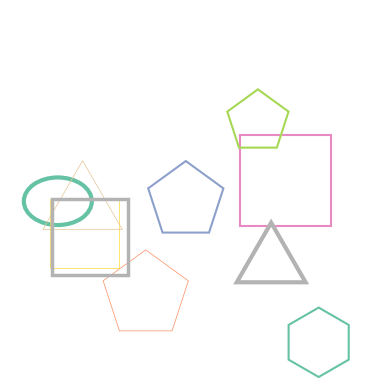[{"shape": "oval", "thickness": 3, "radius": 0.44, "center": [0.15, 0.477]}, {"shape": "hexagon", "thickness": 1.5, "radius": 0.45, "center": [0.828, 0.111]}, {"shape": "pentagon", "thickness": 0.5, "radius": 0.58, "center": [0.379, 0.235]}, {"shape": "pentagon", "thickness": 1.5, "radius": 0.51, "center": [0.483, 0.479]}, {"shape": "square", "thickness": 1.5, "radius": 0.59, "center": [0.741, 0.531]}, {"shape": "pentagon", "thickness": 1.5, "radius": 0.42, "center": [0.67, 0.684]}, {"shape": "square", "thickness": 0.5, "radius": 0.45, "center": [0.22, 0.394]}, {"shape": "triangle", "thickness": 0.5, "radius": 0.6, "center": [0.215, 0.463]}, {"shape": "triangle", "thickness": 3, "radius": 0.52, "center": [0.704, 0.318]}, {"shape": "square", "thickness": 2.5, "radius": 0.5, "center": [0.235, 0.384]}]